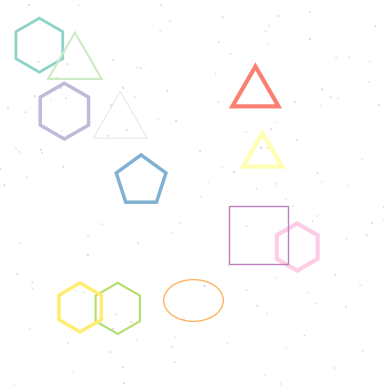[{"shape": "hexagon", "thickness": 2, "radius": 0.35, "center": [0.102, 0.883]}, {"shape": "triangle", "thickness": 3, "radius": 0.29, "center": [0.682, 0.597]}, {"shape": "hexagon", "thickness": 2.5, "radius": 0.36, "center": [0.167, 0.711]}, {"shape": "triangle", "thickness": 3, "radius": 0.35, "center": [0.663, 0.758]}, {"shape": "pentagon", "thickness": 2.5, "radius": 0.34, "center": [0.367, 0.53]}, {"shape": "oval", "thickness": 1, "radius": 0.39, "center": [0.503, 0.219]}, {"shape": "hexagon", "thickness": 1.5, "radius": 0.33, "center": [0.306, 0.199]}, {"shape": "hexagon", "thickness": 3, "radius": 0.31, "center": [0.772, 0.358]}, {"shape": "triangle", "thickness": 0.5, "radius": 0.4, "center": [0.312, 0.682]}, {"shape": "square", "thickness": 1, "radius": 0.38, "center": [0.671, 0.389]}, {"shape": "triangle", "thickness": 1.5, "radius": 0.4, "center": [0.195, 0.835]}, {"shape": "hexagon", "thickness": 2.5, "radius": 0.32, "center": [0.208, 0.202]}]